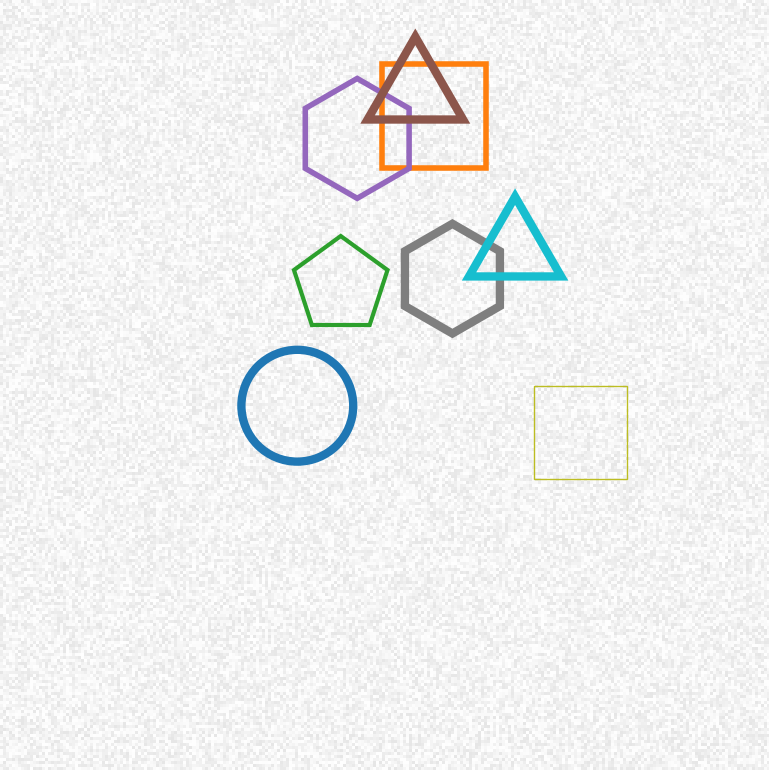[{"shape": "circle", "thickness": 3, "radius": 0.36, "center": [0.386, 0.473]}, {"shape": "square", "thickness": 2, "radius": 0.34, "center": [0.564, 0.849]}, {"shape": "pentagon", "thickness": 1.5, "radius": 0.32, "center": [0.443, 0.63]}, {"shape": "hexagon", "thickness": 2, "radius": 0.39, "center": [0.464, 0.82]}, {"shape": "triangle", "thickness": 3, "radius": 0.36, "center": [0.539, 0.881]}, {"shape": "hexagon", "thickness": 3, "radius": 0.36, "center": [0.588, 0.638]}, {"shape": "square", "thickness": 0.5, "radius": 0.3, "center": [0.754, 0.438]}, {"shape": "triangle", "thickness": 3, "radius": 0.35, "center": [0.669, 0.676]}]